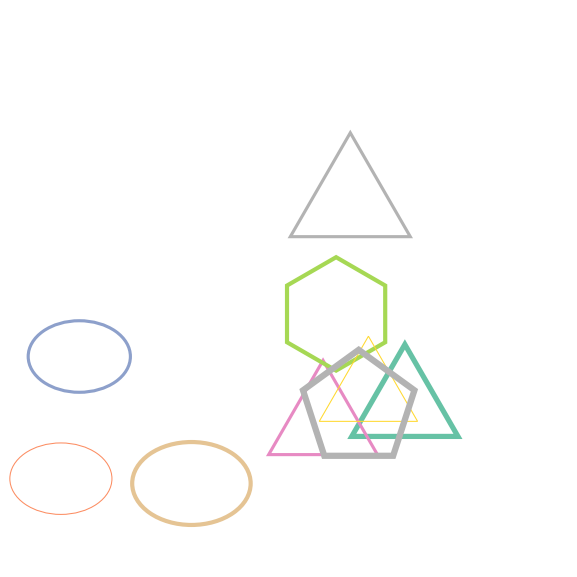[{"shape": "triangle", "thickness": 2.5, "radius": 0.53, "center": [0.701, 0.297]}, {"shape": "oval", "thickness": 0.5, "radius": 0.44, "center": [0.105, 0.17]}, {"shape": "oval", "thickness": 1.5, "radius": 0.44, "center": [0.137, 0.382]}, {"shape": "triangle", "thickness": 1.5, "radius": 0.54, "center": [0.559, 0.266]}, {"shape": "hexagon", "thickness": 2, "radius": 0.49, "center": [0.582, 0.456]}, {"shape": "triangle", "thickness": 0.5, "radius": 0.49, "center": [0.638, 0.319]}, {"shape": "oval", "thickness": 2, "radius": 0.51, "center": [0.331, 0.162]}, {"shape": "pentagon", "thickness": 3, "radius": 0.51, "center": [0.621, 0.292]}, {"shape": "triangle", "thickness": 1.5, "radius": 0.6, "center": [0.607, 0.649]}]